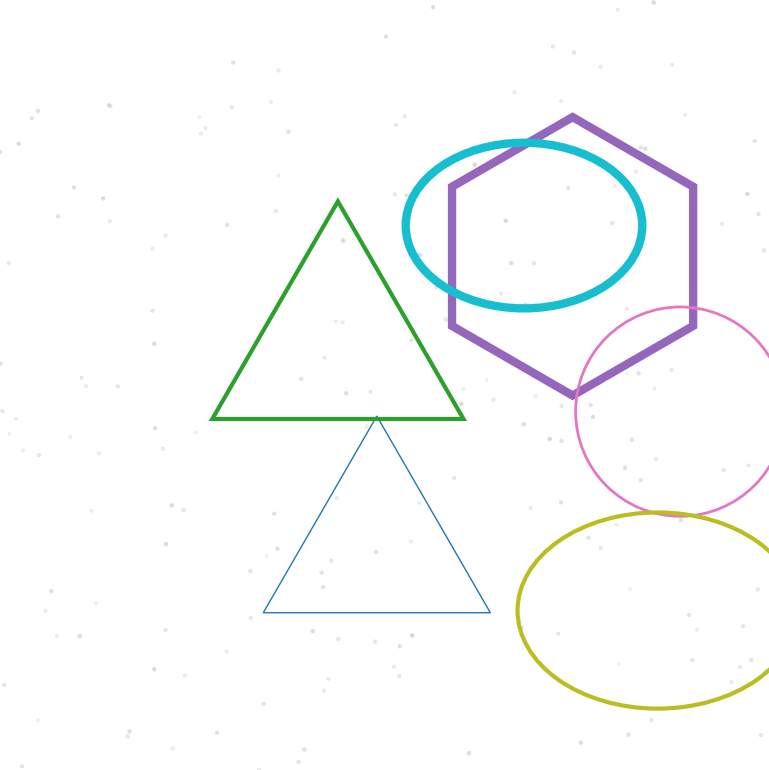[{"shape": "triangle", "thickness": 0.5, "radius": 0.85, "center": [0.489, 0.289]}, {"shape": "triangle", "thickness": 1.5, "radius": 0.94, "center": [0.439, 0.55]}, {"shape": "hexagon", "thickness": 3, "radius": 0.9, "center": [0.744, 0.667]}, {"shape": "circle", "thickness": 1, "radius": 0.68, "center": [0.883, 0.465]}, {"shape": "oval", "thickness": 1.5, "radius": 0.91, "center": [0.854, 0.207]}, {"shape": "oval", "thickness": 3, "radius": 0.77, "center": [0.681, 0.707]}]